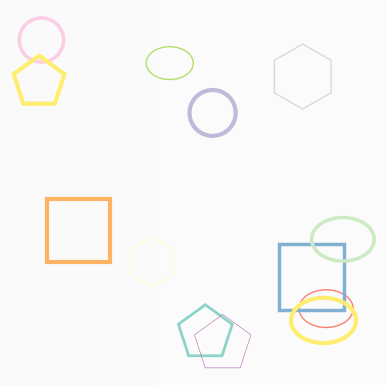[{"shape": "pentagon", "thickness": 2, "radius": 0.37, "center": [0.53, 0.135]}, {"shape": "hexagon", "thickness": 0.5, "radius": 0.32, "center": [0.392, 0.32]}, {"shape": "circle", "thickness": 3, "radius": 0.3, "center": [0.549, 0.707]}, {"shape": "oval", "thickness": 1, "radius": 0.35, "center": [0.842, 0.198]}, {"shape": "square", "thickness": 2.5, "radius": 0.43, "center": [0.804, 0.28]}, {"shape": "square", "thickness": 3, "radius": 0.41, "center": [0.204, 0.401]}, {"shape": "oval", "thickness": 1, "radius": 0.3, "center": [0.438, 0.836]}, {"shape": "circle", "thickness": 2.5, "radius": 0.29, "center": [0.107, 0.896]}, {"shape": "hexagon", "thickness": 1, "radius": 0.42, "center": [0.781, 0.801]}, {"shape": "pentagon", "thickness": 0.5, "radius": 0.38, "center": [0.575, 0.107]}, {"shape": "oval", "thickness": 2.5, "radius": 0.4, "center": [0.885, 0.379]}, {"shape": "pentagon", "thickness": 3, "radius": 0.34, "center": [0.101, 0.786]}, {"shape": "oval", "thickness": 3, "radius": 0.42, "center": [0.835, 0.168]}]